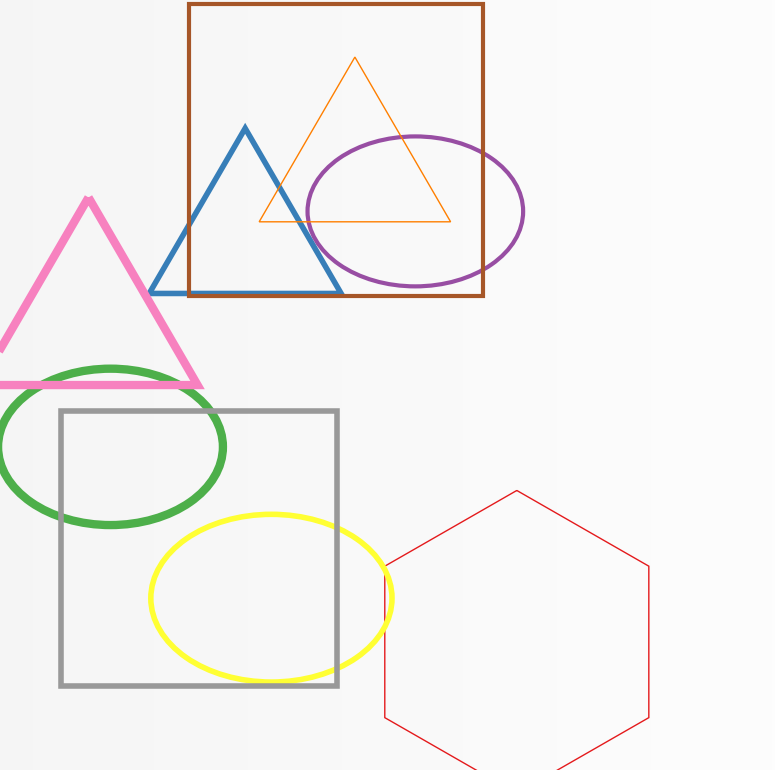[{"shape": "hexagon", "thickness": 0.5, "radius": 0.98, "center": [0.667, 0.166]}, {"shape": "triangle", "thickness": 2, "radius": 0.71, "center": [0.316, 0.69]}, {"shape": "oval", "thickness": 3, "radius": 0.73, "center": [0.143, 0.42]}, {"shape": "oval", "thickness": 1.5, "radius": 0.7, "center": [0.536, 0.725]}, {"shape": "triangle", "thickness": 0.5, "radius": 0.71, "center": [0.458, 0.783]}, {"shape": "oval", "thickness": 2, "radius": 0.78, "center": [0.35, 0.223]}, {"shape": "square", "thickness": 1.5, "radius": 0.95, "center": [0.434, 0.805]}, {"shape": "triangle", "thickness": 3, "radius": 0.81, "center": [0.114, 0.581]}, {"shape": "square", "thickness": 2, "radius": 0.89, "center": [0.257, 0.288]}]